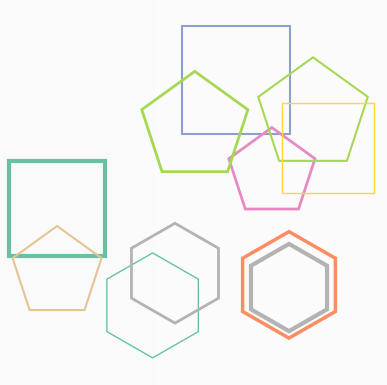[{"shape": "square", "thickness": 3, "radius": 0.62, "center": [0.147, 0.458]}, {"shape": "hexagon", "thickness": 1, "radius": 0.68, "center": [0.394, 0.207]}, {"shape": "hexagon", "thickness": 2.5, "radius": 0.69, "center": [0.746, 0.26]}, {"shape": "square", "thickness": 1.5, "radius": 0.7, "center": [0.609, 0.792]}, {"shape": "pentagon", "thickness": 2, "radius": 0.58, "center": [0.702, 0.552]}, {"shape": "pentagon", "thickness": 1.5, "radius": 0.74, "center": [0.808, 0.702]}, {"shape": "pentagon", "thickness": 2, "radius": 0.72, "center": [0.503, 0.671]}, {"shape": "square", "thickness": 1, "radius": 0.59, "center": [0.847, 0.615]}, {"shape": "pentagon", "thickness": 1.5, "radius": 0.6, "center": [0.147, 0.292]}, {"shape": "hexagon", "thickness": 2, "radius": 0.65, "center": [0.452, 0.29]}, {"shape": "hexagon", "thickness": 3, "radius": 0.57, "center": [0.746, 0.253]}]